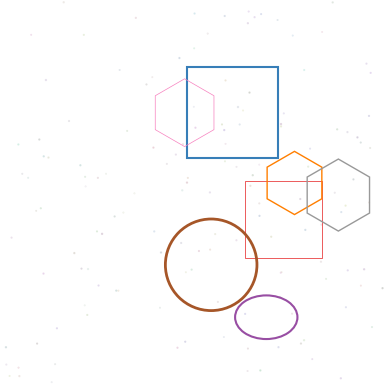[{"shape": "square", "thickness": 0.5, "radius": 0.5, "center": [0.736, 0.429]}, {"shape": "square", "thickness": 1.5, "radius": 0.59, "center": [0.604, 0.709]}, {"shape": "oval", "thickness": 1.5, "radius": 0.4, "center": [0.692, 0.176]}, {"shape": "hexagon", "thickness": 1, "radius": 0.41, "center": [0.765, 0.525]}, {"shape": "circle", "thickness": 2, "radius": 0.59, "center": [0.548, 0.312]}, {"shape": "hexagon", "thickness": 0.5, "radius": 0.44, "center": [0.479, 0.707]}, {"shape": "hexagon", "thickness": 1, "radius": 0.47, "center": [0.879, 0.493]}]